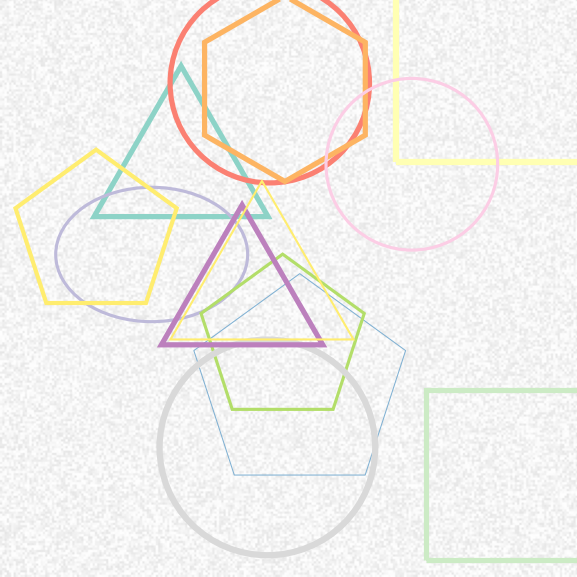[{"shape": "triangle", "thickness": 2.5, "radius": 0.87, "center": [0.314, 0.711]}, {"shape": "square", "thickness": 3, "radius": 0.89, "center": [0.865, 0.897]}, {"shape": "oval", "thickness": 1.5, "radius": 0.83, "center": [0.263, 0.558]}, {"shape": "circle", "thickness": 2.5, "radius": 0.86, "center": [0.467, 0.855]}, {"shape": "pentagon", "thickness": 0.5, "radius": 0.96, "center": [0.519, 0.332]}, {"shape": "hexagon", "thickness": 2.5, "radius": 0.8, "center": [0.493, 0.846]}, {"shape": "pentagon", "thickness": 1.5, "radius": 0.74, "center": [0.489, 0.41]}, {"shape": "circle", "thickness": 1.5, "radius": 0.74, "center": [0.713, 0.715]}, {"shape": "circle", "thickness": 3, "radius": 0.93, "center": [0.463, 0.224]}, {"shape": "triangle", "thickness": 2.5, "radius": 0.81, "center": [0.419, 0.483]}, {"shape": "square", "thickness": 2.5, "radius": 0.74, "center": [0.886, 0.177]}, {"shape": "triangle", "thickness": 1, "radius": 0.91, "center": [0.454, 0.503]}, {"shape": "pentagon", "thickness": 2, "radius": 0.73, "center": [0.166, 0.593]}]